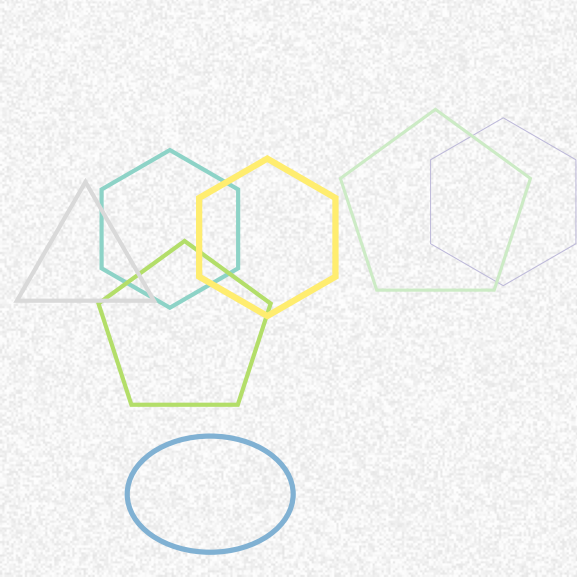[{"shape": "hexagon", "thickness": 2, "radius": 0.68, "center": [0.294, 0.603]}, {"shape": "hexagon", "thickness": 0.5, "radius": 0.73, "center": [0.871, 0.65]}, {"shape": "oval", "thickness": 2.5, "radius": 0.72, "center": [0.364, 0.143]}, {"shape": "pentagon", "thickness": 2, "radius": 0.78, "center": [0.32, 0.425]}, {"shape": "triangle", "thickness": 2, "radius": 0.69, "center": [0.148, 0.547]}, {"shape": "pentagon", "thickness": 1.5, "radius": 0.87, "center": [0.754, 0.637]}, {"shape": "hexagon", "thickness": 3, "radius": 0.68, "center": [0.463, 0.588]}]